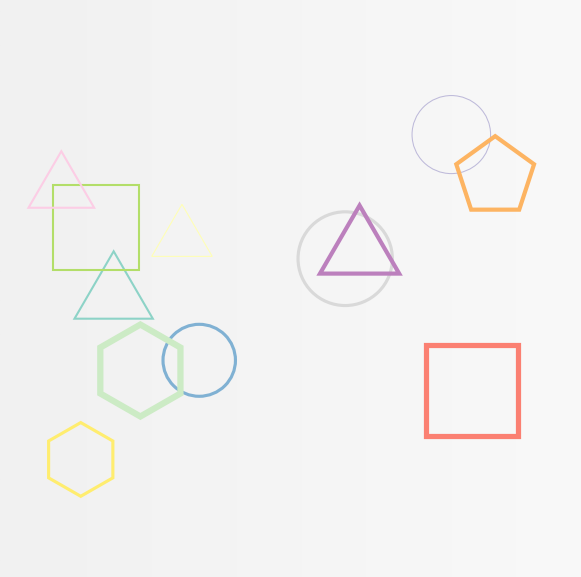[{"shape": "triangle", "thickness": 1, "radius": 0.39, "center": [0.196, 0.486]}, {"shape": "triangle", "thickness": 0.5, "radius": 0.3, "center": [0.313, 0.585]}, {"shape": "circle", "thickness": 0.5, "radius": 0.34, "center": [0.776, 0.766]}, {"shape": "square", "thickness": 2.5, "radius": 0.4, "center": [0.812, 0.323]}, {"shape": "circle", "thickness": 1.5, "radius": 0.31, "center": [0.343, 0.375]}, {"shape": "pentagon", "thickness": 2, "radius": 0.35, "center": [0.852, 0.693]}, {"shape": "square", "thickness": 1, "radius": 0.37, "center": [0.165, 0.605]}, {"shape": "triangle", "thickness": 1, "radius": 0.33, "center": [0.106, 0.672]}, {"shape": "circle", "thickness": 1.5, "radius": 0.41, "center": [0.594, 0.551]}, {"shape": "triangle", "thickness": 2, "radius": 0.39, "center": [0.619, 0.565]}, {"shape": "hexagon", "thickness": 3, "radius": 0.4, "center": [0.242, 0.358]}, {"shape": "hexagon", "thickness": 1.5, "radius": 0.32, "center": [0.139, 0.204]}]